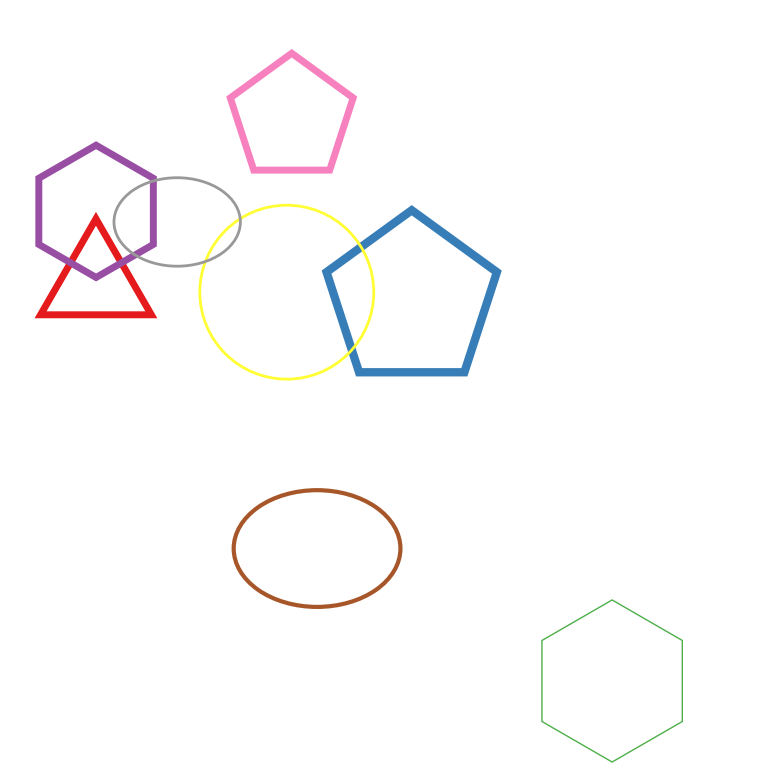[{"shape": "triangle", "thickness": 2.5, "radius": 0.42, "center": [0.125, 0.633]}, {"shape": "pentagon", "thickness": 3, "radius": 0.58, "center": [0.535, 0.611]}, {"shape": "hexagon", "thickness": 0.5, "radius": 0.53, "center": [0.795, 0.116]}, {"shape": "hexagon", "thickness": 2.5, "radius": 0.43, "center": [0.125, 0.726]}, {"shape": "circle", "thickness": 1, "radius": 0.56, "center": [0.372, 0.621]}, {"shape": "oval", "thickness": 1.5, "radius": 0.54, "center": [0.412, 0.288]}, {"shape": "pentagon", "thickness": 2.5, "radius": 0.42, "center": [0.379, 0.847]}, {"shape": "oval", "thickness": 1, "radius": 0.41, "center": [0.23, 0.712]}]